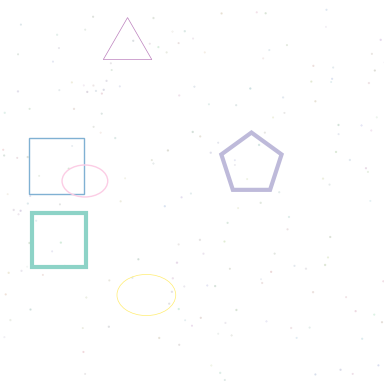[{"shape": "square", "thickness": 3, "radius": 0.35, "center": [0.154, 0.377]}, {"shape": "pentagon", "thickness": 3, "radius": 0.41, "center": [0.653, 0.573]}, {"shape": "square", "thickness": 1, "radius": 0.36, "center": [0.147, 0.568]}, {"shape": "oval", "thickness": 1, "radius": 0.3, "center": [0.22, 0.53]}, {"shape": "triangle", "thickness": 0.5, "radius": 0.36, "center": [0.331, 0.882]}, {"shape": "oval", "thickness": 0.5, "radius": 0.38, "center": [0.38, 0.234]}]